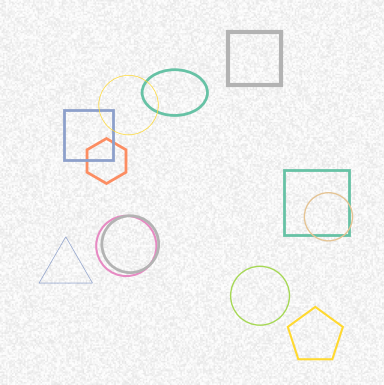[{"shape": "square", "thickness": 2, "radius": 0.42, "center": [0.822, 0.474]}, {"shape": "oval", "thickness": 2, "radius": 0.42, "center": [0.454, 0.759]}, {"shape": "hexagon", "thickness": 2, "radius": 0.29, "center": [0.277, 0.582]}, {"shape": "square", "thickness": 2, "radius": 0.32, "center": [0.23, 0.649]}, {"shape": "triangle", "thickness": 0.5, "radius": 0.4, "center": [0.171, 0.305]}, {"shape": "circle", "thickness": 1.5, "radius": 0.39, "center": [0.328, 0.361]}, {"shape": "circle", "thickness": 1, "radius": 0.38, "center": [0.675, 0.232]}, {"shape": "pentagon", "thickness": 1.5, "radius": 0.38, "center": [0.819, 0.128]}, {"shape": "circle", "thickness": 0.5, "radius": 0.39, "center": [0.334, 0.727]}, {"shape": "circle", "thickness": 1, "radius": 0.31, "center": [0.853, 0.437]}, {"shape": "square", "thickness": 3, "radius": 0.35, "center": [0.661, 0.848]}, {"shape": "circle", "thickness": 2, "radius": 0.37, "center": [0.338, 0.366]}]